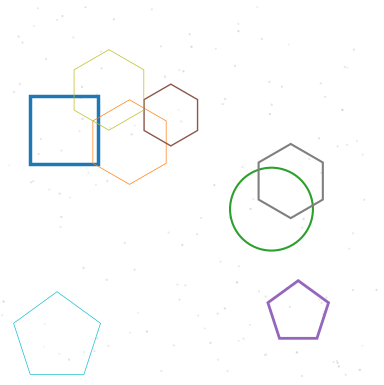[{"shape": "square", "thickness": 2.5, "radius": 0.44, "center": [0.166, 0.662]}, {"shape": "hexagon", "thickness": 0.5, "radius": 0.55, "center": [0.336, 0.631]}, {"shape": "circle", "thickness": 1.5, "radius": 0.54, "center": [0.705, 0.457]}, {"shape": "pentagon", "thickness": 2, "radius": 0.41, "center": [0.775, 0.188]}, {"shape": "hexagon", "thickness": 1, "radius": 0.4, "center": [0.444, 0.701]}, {"shape": "hexagon", "thickness": 1.5, "radius": 0.48, "center": [0.755, 0.53]}, {"shape": "hexagon", "thickness": 0.5, "radius": 0.52, "center": [0.283, 0.766]}, {"shape": "pentagon", "thickness": 0.5, "radius": 0.59, "center": [0.148, 0.124]}]